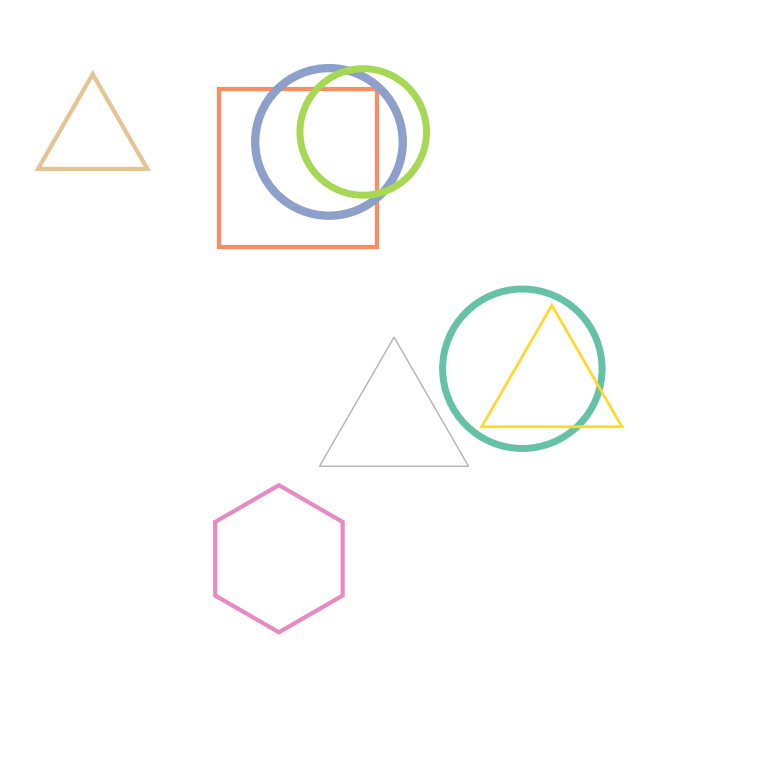[{"shape": "circle", "thickness": 2.5, "radius": 0.52, "center": [0.678, 0.521]}, {"shape": "square", "thickness": 1.5, "radius": 0.51, "center": [0.387, 0.782]}, {"shape": "circle", "thickness": 3, "radius": 0.48, "center": [0.427, 0.816]}, {"shape": "hexagon", "thickness": 1.5, "radius": 0.48, "center": [0.362, 0.274]}, {"shape": "circle", "thickness": 2.5, "radius": 0.41, "center": [0.472, 0.829]}, {"shape": "triangle", "thickness": 1, "radius": 0.53, "center": [0.717, 0.498]}, {"shape": "triangle", "thickness": 1.5, "radius": 0.41, "center": [0.12, 0.822]}, {"shape": "triangle", "thickness": 0.5, "radius": 0.56, "center": [0.512, 0.45]}]